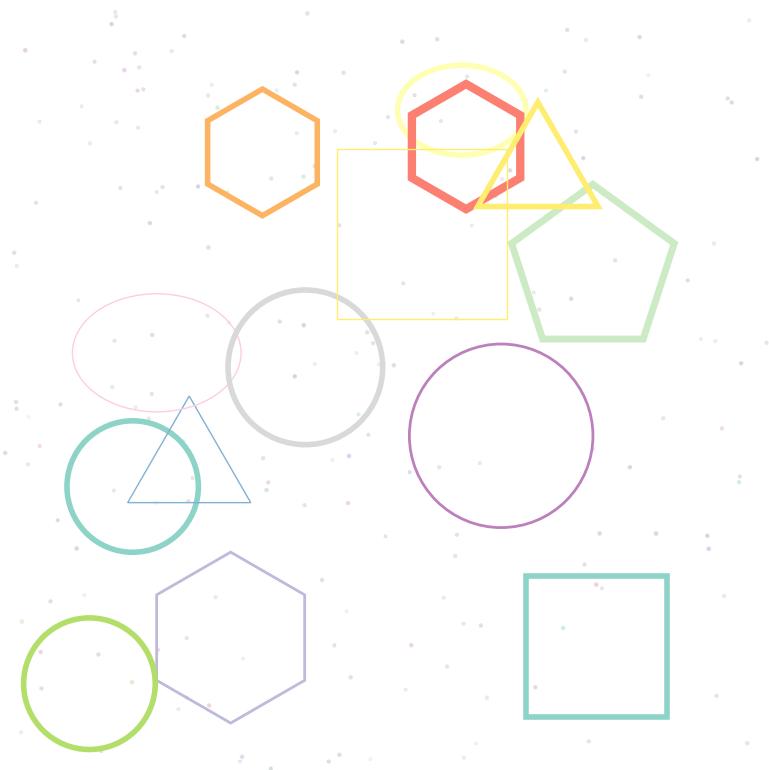[{"shape": "square", "thickness": 2, "radius": 0.46, "center": [0.775, 0.161]}, {"shape": "circle", "thickness": 2, "radius": 0.43, "center": [0.172, 0.368]}, {"shape": "oval", "thickness": 2, "radius": 0.42, "center": [0.6, 0.857]}, {"shape": "hexagon", "thickness": 1, "radius": 0.55, "center": [0.3, 0.172]}, {"shape": "hexagon", "thickness": 3, "radius": 0.41, "center": [0.605, 0.81]}, {"shape": "triangle", "thickness": 0.5, "radius": 0.46, "center": [0.246, 0.393]}, {"shape": "hexagon", "thickness": 2, "radius": 0.41, "center": [0.341, 0.802]}, {"shape": "circle", "thickness": 2, "radius": 0.43, "center": [0.116, 0.112]}, {"shape": "oval", "thickness": 0.5, "radius": 0.55, "center": [0.204, 0.542]}, {"shape": "circle", "thickness": 2, "radius": 0.5, "center": [0.397, 0.523]}, {"shape": "circle", "thickness": 1, "radius": 0.6, "center": [0.651, 0.434]}, {"shape": "pentagon", "thickness": 2.5, "radius": 0.56, "center": [0.77, 0.649]}, {"shape": "square", "thickness": 0.5, "radius": 0.55, "center": [0.548, 0.696]}, {"shape": "triangle", "thickness": 2, "radius": 0.45, "center": [0.699, 0.777]}]